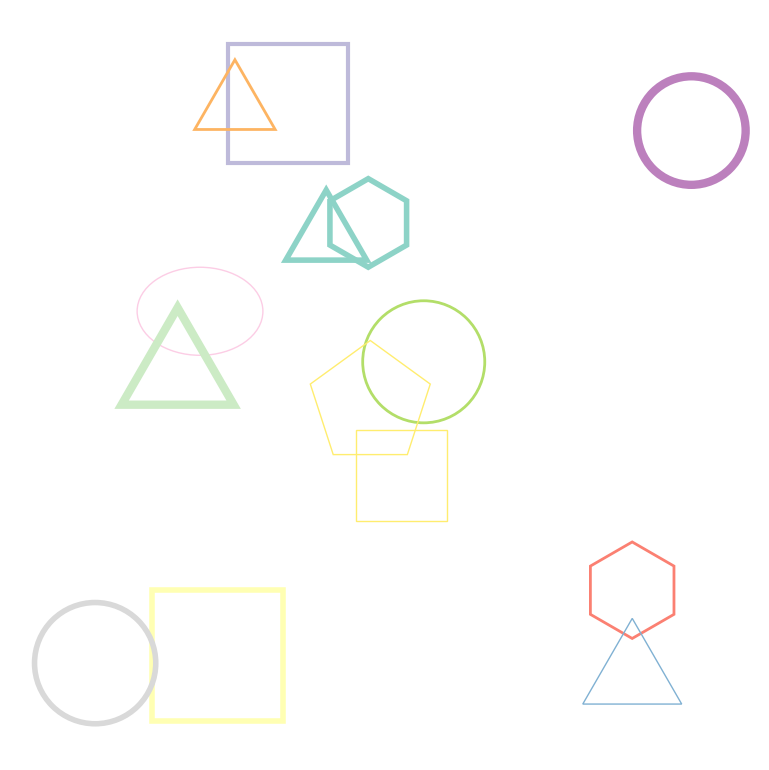[{"shape": "triangle", "thickness": 2, "radius": 0.3, "center": [0.424, 0.693]}, {"shape": "hexagon", "thickness": 2, "radius": 0.29, "center": [0.478, 0.71]}, {"shape": "square", "thickness": 2, "radius": 0.43, "center": [0.282, 0.149]}, {"shape": "square", "thickness": 1.5, "radius": 0.39, "center": [0.374, 0.866]}, {"shape": "hexagon", "thickness": 1, "radius": 0.31, "center": [0.821, 0.233]}, {"shape": "triangle", "thickness": 0.5, "radius": 0.37, "center": [0.821, 0.123]}, {"shape": "triangle", "thickness": 1, "radius": 0.3, "center": [0.305, 0.862]}, {"shape": "circle", "thickness": 1, "radius": 0.4, "center": [0.55, 0.53]}, {"shape": "oval", "thickness": 0.5, "radius": 0.41, "center": [0.26, 0.596]}, {"shape": "circle", "thickness": 2, "radius": 0.39, "center": [0.124, 0.139]}, {"shape": "circle", "thickness": 3, "radius": 0.35, "center": [0.898, 0.83]}, {"shape": "triangle", "thickness": 3, "radius": 0.42, "center": [0.231, 0.516]}, {"shape": "square", "thickness": 0.5, "radius": 0.3, "center": [0.521, 0.382]}, {"shape": "pentagon", "thickness": 0.5, "radius": 0.41, "center": [0.481, 0.476]}]